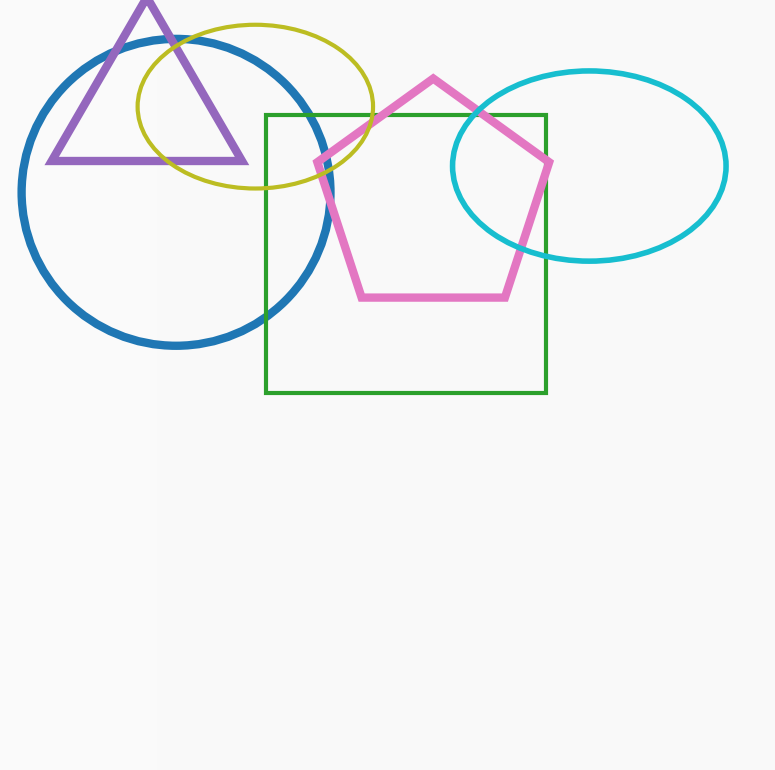[{"shape": "circle", "thickness": 3, "radius": 1.0, "center": [0.227, 0.75]}, {"shape": "square", "thickness": 1.5, "radius": 0.9, "center": [0.524, 0.67]}, {"shape": "triangle", "thickness": 3, "radius": 0.71, "center": [0.19, 0.862]}, {"shape": "pentagon", "thickness": 3, "radius": 0.79, "center": [0.559, 0.741]}, {"shape": "oval", "thickness": 1.5, "radius": 0.76, "center": [0.329, 0.862]}, {"shape": "oval", "thickness": 2, "radius": 0.88, "center": [0.76, 0.784]}]